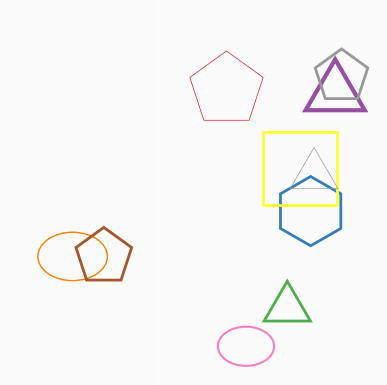[{"shape": "pentagon", "thickness": 0.5, "radius": 0.5, "center": [0.584, 0.768]}, {"shape": "hexagon", "thickness": 2, "radius": 0.45, "center": [0.802, 0.452]}, {"shape": "triangle", "thickness": 2, "radius": 0.34, "center": [0.741, 0.201]}, {"shape": "triangle", "thickness": 3, "radius": 0.44, "center": [0.865, 0.758]}, {"shape": "oval", "thickness": 1, "radius": 0.45, "center": [0.187, 0.334]}, {"shape": "square", "thickness": 2, "radius": 0.47, "center": [0.774, 0.561]}, {"shape": "pentagon", "thickness": 2, "radius": 0.38, "center": [0.268, 0.334]}, {"shape": "oval", "thickness": 1.5, "radius": 0.36, "center": [0.635, 0.101]}, {"shape": "pentagon", "thickness": 2, "radius": 0.36, "center": [0.881, 0.802]}, {"shape": "triangle", "thickness": 0.5, "radius": 0.36, "center": [0.811, 0.546]}]